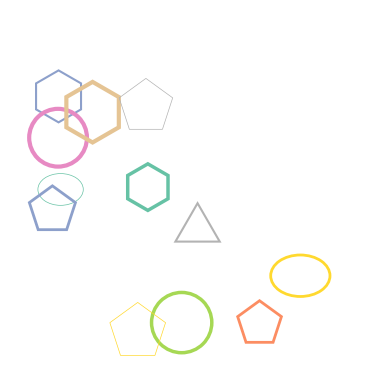[{"shape": "oval", "thickness": 0.5, "radius": 0.29, "center": [0.157, 0.508]}, {"shape": "hexagon", "thickness": 2.5, "radius": 0.3, "center": [0.384, 0.514]}, {"shape": "pentagon", "thickness": 2, "radius": 0.3, "center": [0.674, 0.159]}, {"shape": "pentagon", "thickness": 2, "radius": 0.31, "center": [0.136, 0.454]}, {"shape": "hexagon", "thickness": 1.5, "radius": 0.34, "center": [0.152, 0.75]}, {"shape": "circle", "thickness": 3, "radius": 0.38, "center": [0.151, 0.642]}, {"shape": "circle", "thickness": 2.5, "radius": 0.39, "center": [0.472, 0.162]}, {"shape": "oval", "thickness": 2, "radius": 0.38, "center": [0.78, 0.284]}, {"shape": "pentagon", "thickness": 0.5, "radius": 0.38, "center": [0.358, 0.138]}, {"shape": "hexagon", "thickness": 3, "radius": 0.39, "center": [0.24, 0.709]}, {"shape": "pentagon", "thickness": 0.5, "radius": 0.37, "center": [0.379, 0.723]}, {"shape": "triangle", "thickness": 1.5, "radius": 0.33, "center": [0.513, 0.406]}]